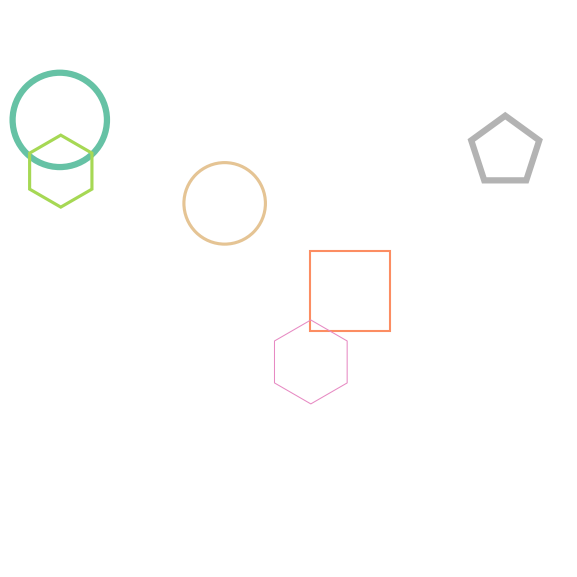[{"shape": "circle", "thickness": 3, "radius": 0.41, "center": [0.104, 0.792]}, {"shape": "square", "thickness": 1, "radius": 0.35, "center": [0.606, 0.495]}, {"shape": "hexagon", "thickness": 0.5, "radius": 0.36, "center": [0.538, 0.372]}, {"shape": "hexagon", "thickness": 1.5, "radius": 0.31, "center": [0.105, 0.703]}, {"shape": "circle", "thickness": 1.5, "radius": 0.35, "center": [0.389, 0.647]}, {"shape": "pentagon", "thickness": 3, "radius": 0.31, "center": [0.875, 0.737]}]